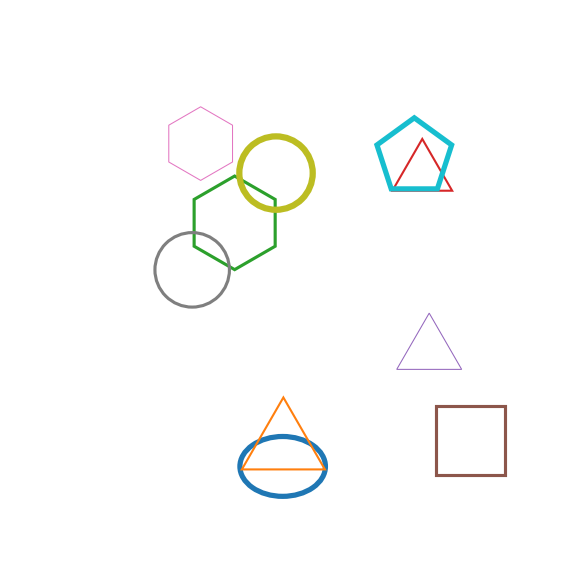[{"shape": "oval", "thickness": 2.5, "radius": 0.37, "center": [0.489, 0.191]}, {"shape": "triangle", "thickness": 1, "radius": 0.42, "center": [0.491, 0.228]}, {"shape": "hexagon", "thickness": 1.5, "radius": 0.41, "center": [0.406, 0.613]}, {"shape": "triangle", "thickness": 1, "radius": 0.3, "center": [0.731, 0.699]}, {"shape": "triangle", "thickness": 0.5, "radius": 0.32, "center": [0.743, 0.392]}, {"shape": "square", "thickness": 1.5, "radius": 0.3, "center": [0.814, 0.236]}, {"shape": "hexagon", "thickness": 0.5, "radius": 0.32, "center": [0.347, 0.75]}, {"shape": "circle", "thickness": 1.5, "radius": 0.32, "center": [0.333, 0.532]}, {"shape": "circle", "thickness": 3, "radius": 0.32, "center": [0.478, 0.699]}, {"shape": "pentagon", "thickness": 2.5, "radius": 0.34, "center": [0.717, 0.727]}]